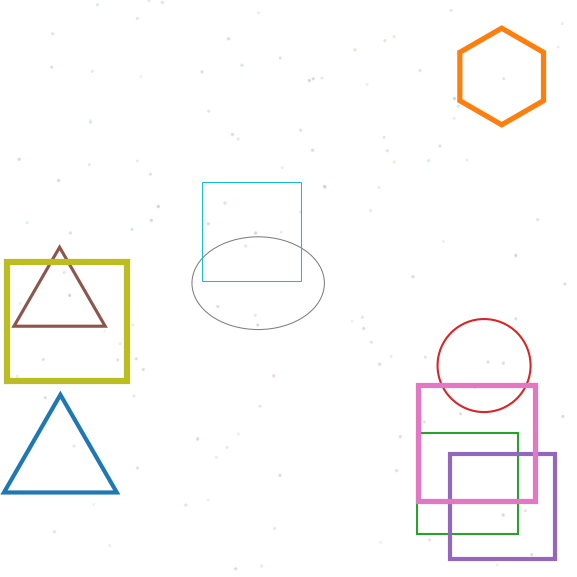[{"shape": "triangle", "thickness": 2, "radius": 0.56, "center": [0.105, 0.203]}, {"shape": "hexagon", "thickness": 2.5, "radius": 0.42, "center": [0.869, 0.867]}, {"shape": "square", "thickness": 1, "radius": 0.44, "center": [0.809, 0.162]}, {"shape": "circle", "thickness": 1, "radius": 0.4, "center": [0.838, 0.366]}, {"shape": "square", "thickness": 2, "radius": 0.46, "center": [0.87, 0.122]}, {"shape": "triangle", "thickness": 1.5, "radius": 0.46, "center": [0.103, 0.48]}, {"shape": "square", "thickness": 2.5, "radius": 0.51, "center": [0.825, 0.232]}, {"shape": "oval", "thickness": 0.5, "radius": 0.57, "center": [0.447, 0.509]}, {"shape": "square", "thickness": 3, "radius": 0.52, "center": [0.116, 0.442]}, {"shape": "square", "thickness": 0.5, "radius": 0.43, "center": [0.435, 0.598]}]